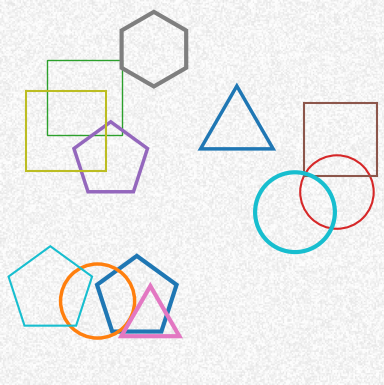[{"shape": "pentagon", "thickness": 3, "radius": 0.54, "center": [0.355, 0.227]}, {"shape": "triangle", "thickness": 2.5, "radius": 0.54, "center": [0.615, 0.668]}, {"shape": "circle", "thickness": 2.5, "radius": 0.48, "center": [0.253, 0.218]}, {"shape": "square", "thickness": 1, "radius": 0.49, "center": [0.22, 0.747]}, {"shape": "circle", "thickness": 1.5, "radius": 0.48, "center": [0.875, 0.501]}, {"shape": "pentagon", "thickness": 2.5, "radius": 0.5, "center": [0.288, 0.583]}, {"shape": "square", "thickness": 1.5, "radius": 0.47, "center": [0.885, 0.637]}, {"shape": "triangle", "thickness": 3, "radius": 0.43, "center": [0.391, 0.17]}, {"shape": "hexagon", "thickness": 3, "radius": 0.48, "center": [0.4, 0.872]}, {"shape": "square", "thickness": 1.5, "radius": 0.52, "center": [0.172, 0.66]}, {"shape": "circle", "thickness": 3, "radius": 0.52, "center": [0.766, 0.449]}, {"shape": "pentagon", "thickness": 1.5, "radius": 0.57, "center": [0.131, 0.246]}]